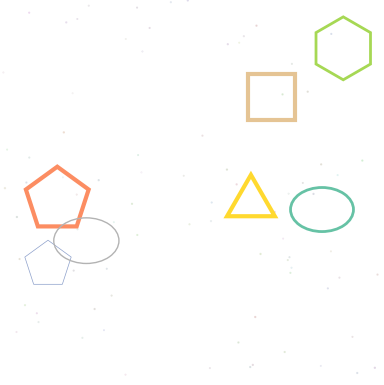[{"shape": "oval", "thickness": 2, "radius": 0.41, "center": [0.836, 0.456]}, {"shape": "pentagon", "thickness": 3, "radius": 0.43, "center": [0.149, 0.481]}, {"shape": "pentagon", "thickness": 0.5, "radius": 0.32, "center": [0.125, 0.313]}, {"shape": "hexagon", "thickness": 2, "radius": 0.41, "center": [0.892, 0.874]}, {"shape": "triangle", "thickness": 3, "radius": 0.36, "center": [0.652, 0.474]}, {"shape": "square", "thickness": 3, "radius": 0.3, "center": [0.705, 0.748]}, {"shape": "oval", "thickness": 1, "radius": 0.42, "center": [0.224, 0.375]}]